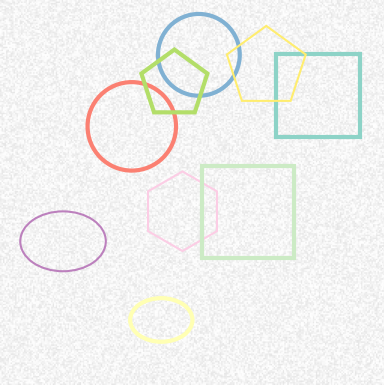[{"shape": "square", "thickness": 3, "radius": 0.54, "center": [0.826, 0.753]}, {"shape": "oval", "thickness": 3, "radius": 0.4, "center": [0.419, 0.169]}, {"shape": "circle", "thickness": 3, "radius": 0.57, "center": [0.342, 0.672]}, {"shape": "circle", "thickness": 3, "radius": 0.53, "center": [0.517, 0.858]}, {"shape": "pentagon", "thickness": 3, "radius": 0.45, "center": [0.453, 0.781]}, {"shape": "hexagon", "thickness": 1.5, "radius": 0.52, "center": [0.474, 0.451]}, {"shape": "oval", "thickness": 1.5, "radius": 0.56, "center": [0.164, 0.373]}, {"shape": "square", "thickness": 3, "radius": 0.6, "center": [0.644, 0.449]}, {"shape": "pentagon", "thickness": 1.5, "radius": 0.54, "center": [0.692, 0.825]}]